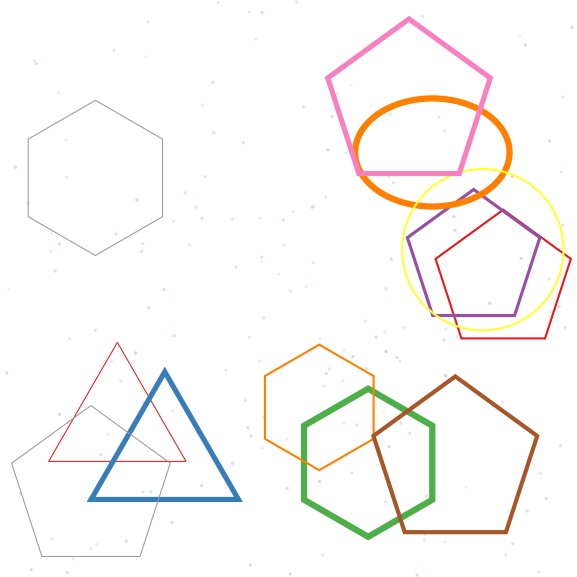[{"shape": "pentagon", "thickness": 1, "radius": 0.62, "center": [0.871, 0.513]}, {"shape": "triangle", "thickness": 0.5, "radius": 0.69, "center": [0.203, 0.269]}, {"shape": "triangle", "thickness": 2.5, "radius": 0.74, "center": [0.285, 0.208]}, {"shape": "hexagon", "thickness": 3, "radius": 0.64, "center": [0.638, 0.198]}, {"shape": "pentagon", "thickness": 1.5, "radius": 0.6, "center": [0.82, 0.55]}, {"shape": "hexagon", "thickness": 1, "radius": 0.54, "center": [0.553, 0.294]}, {"shape": "oval", "thickness": 3, "radius": 0.67, "center": [0.749, 0.735]}, {"shape": "circle", "thickness": 1, "radius": 0.7, "center": [0.836, 0.567]}, {"shape": "pentagon", "thickness": 2, "radius": 0.75, "center": [0.788, 0.198]}, {"shape": "pentagon", "thickness": 2.5, "radius": 0.74, "center": [0.708, 0.818]}, {"shape": "pentagon", "thickness": 0.5, "radius": 0.72, "center": [0.157, 0.152]}, {"shape": "hexagon", "thickness": 0.5, "radius": 0.67, "center": [0.165, 0.691]}]